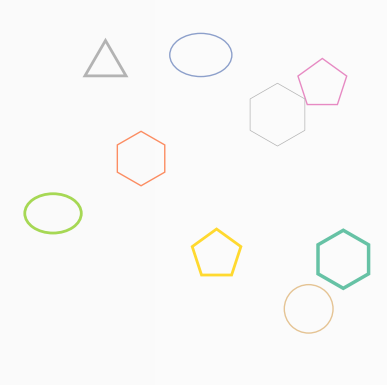[{"shape": "hexagon", "thickness": 2.5, "radius": 0.38, "center": [0.886, 0.326]}, {"shape": "hexagon", "thickness": 1, "radius": 0.35, "center": [0.364, 0.588]}, {"shape": "oval", "thickness": 1, "radius": 0.4, "center": [0.518, 0.857]}, {"shape": "pentagon", "thickness": 1, "radius": 0.33, "center": [0.832, 0.782]}, {"shape": "oval", "thickness": 2, "radius": 0.36, "center": [0.137, 0.446]}, {"shape": "pentagon", "thickness": 2, "radius": 0.33, "center": [0.559, 0.339]}, {"shape": "circle", "thickness": 1, "radius": 0.31, "center": [0.797, 0.198]}, {"shape": "hexagon", "thickness": 0.5, "radius": 0.41, "center": [0.716, 0.702]}, {"shape": "triangle", "thickness": 2, "radius": 0.31, "center": [0.272, 0.834]}]